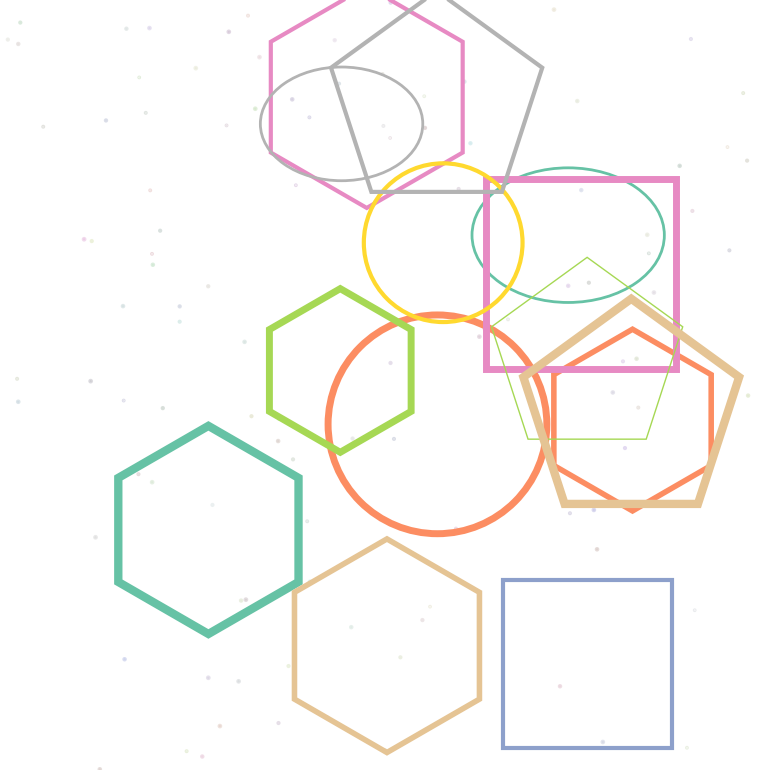[{"shape": "hexagon", "thickness": 3, "radius": 0.68, "center": [0.271, 0.312]}, {"shape": "oval", "thickness": 1, "radius": 0.62, "center": [0.738, 0.695]}, {"shape": "hexagon", "thickness": 2, "radius": 0.59, "center": [0.821, 0.454]}, {"shape": "circle", "thickness": 2.5, "radius": 0.71, "center": [0.568, 0.449]}, {"shape": "square", "thickness": 1.5, "radius": 0.55, "center": [0.763, 0.138]}, {"shape": "hexagon", "thickness": 1.5, "radius": 0.72, "center": [0.476, 0.874]}, {"shape": "square", "thickness": 2.5, "radius": 0.62, "center": [0.755, 0.644]}, {"shape": "pentagon", "thickness": 0.5, "radius": 0.65, "center": [0.762, 0.535]}, {"shape": "hexagon", "thickness": 2.5, "radius": 0.53, "center": [0.442, 0.519]}, {"shape": "circle", "thickness": 1.5, "radius": 0.52, "center": [0.576, 0.685]}, {"shape": "pentagon", "thickness": 3, "radius": 0.74, "center": [0.82, 0.465]}, {"shape": "hexagon", "thickness": 2, "radius": 0.69, "center": [0.503, 0.161]}, {"shape": "oval", "thickness": 1, "radius": 0.53, "center": [0.444, 0.839]}, {"shape": "pentagon", "thickness": 1.5, "radius": 0.72, "center": [0.567, 0.867]}]